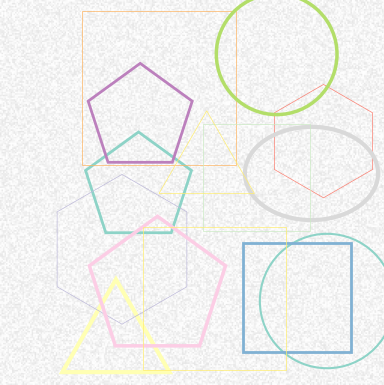[{"shape": "circle", "thickness": 1.5, "radius": 0.87, "center": [0.849, 0.218]}, {"shape": "pentagon", "thickness": 2, "radius": 0.72, "center": [0.36, 0.512]}, {"shape": "triangle", "thickness": 3, "radius": 0.8, "center": [0.301, 0.114]}, {"shape": "hexagon", "thickness": 0.5, "radius": 0.97, "center": [0.317, 0.352]}, {"shape": "hexagon", "thickness": 0.5, "radius": 0.74, "center": [0.84, 0.633]}, {"shape": "square", "thickness": 2, "radius": 0.71, "center": [0.771, 0.226]}, {"shape": "square", "thickness": 0.5, "radius": 1.0, "center": [0.413, 0.772]}, {"shape": "circle", "thickness": 2.5, "radius": 0.78, "center": [0.719, 0.859]}, {"shape": "pentagon", "thickness": 2.5, "radius": 0.93, "center": [0.409, 0.252]}, {"shape": "oval", "thickness": 3, "radius": 0.86, "center": [0.809, 0.549]}, {"shape": "pentagon", "thickness": 2, "radius": 0.71, "center": [0.364, 0.693]}, {"shape": "square", "thickness": 0.5, "radius": 0.69, "center": [0.666, 0.538]}, {"shape": "square", "thickness": 0.5, "radius": 0.93, "center": [0.558, 0.225]}, {"shape": "triangle", "thickness": 0.5, "radius": 0.72, "center": [0.537, 0.569]}]